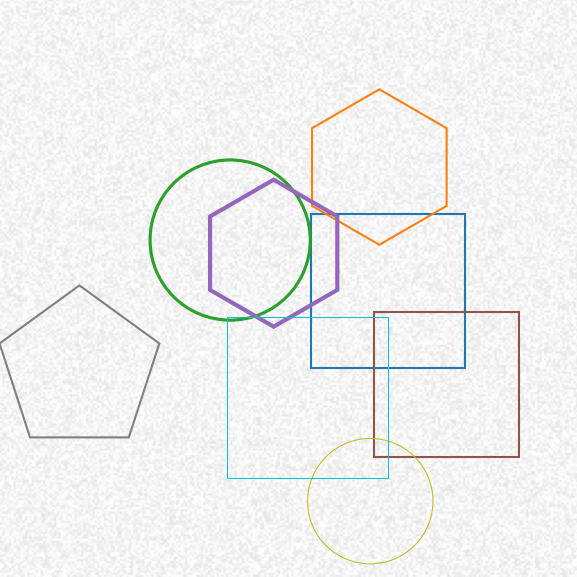[{"shape": "square", "thickness": 1, "radius": 0.67, "center": [0.671, 0.495]}, {"shape": "hexagon", "thickness": 1, "radius": 0.67, "center": [0.657, 0.71]}, {"shape": "circle", "thickness": 1.5, "radius": 0.69, "center": [0.399, 0.583]}, {"shape": "hexagon", "thickness": 2, "radius": 0.64, "center": [0.474, 0.561]}, {"shape": "square", "thickness": 1, "radius": 0.63, "center": [0.773, 0.334]}, {"shape": "pentagon", "thickness": 1, "radius": 0.73, "center": [0.138, 0.359]}, {"shape": "circle", "thickness": 0.5, "radius": 0.54, "center": [0.641, 0.131]}, {"shape": "square", "thickness": 0.5, "radius": 0.7, "center": [0.532, 0.311]}]